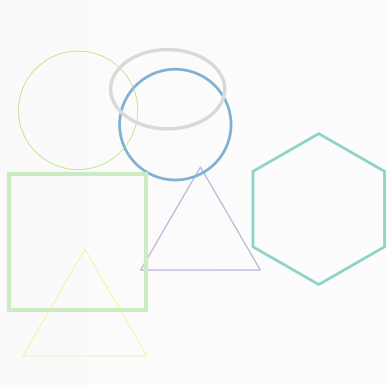[{"shape": "hexagon", "thickness": 2, "radius": 0.98, "center": [0.823, 0.457]}, {"shape": "triangle", "thickness": 1, "radius": 0.89, "center": [0.517, 0.388]}, {"shape": "circle", "thickness": 2, "radius": 0.72, "center": [0.452, 0.676]}, {"shape": "circle", "thickness": 0.5, "radius": 0.77, "center": [0.202, 0.713]}, {"shape": "oval", "thickness": 2.5, "radius": 0.74, "center": [0.433, 0.768]}, {"shape": "square", "thickness": 3, "radius": 0.88, "center": [0.2, 0.371]}, {"shape": "triangle", "thickness": 0.5, "radius": 0.92, "center": [0.219, 0.168]}]